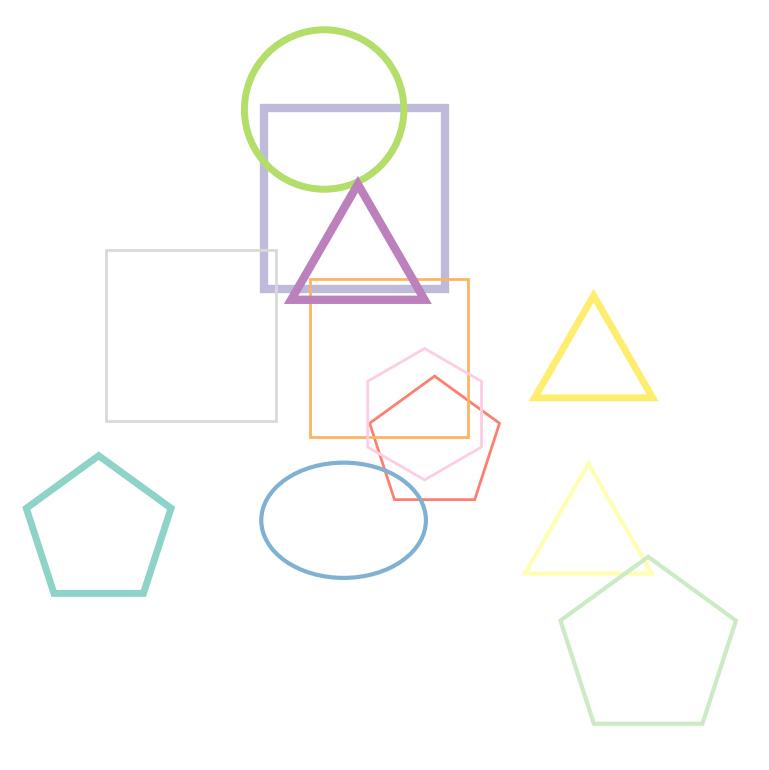[{"shape": "pentagon", "thickness": 2.5, "radius": 0.49, "center": [0.128, 0.309]}, {"shape": "triangle", "thickness": 1.5, "radius": 0.48, "center": [0.764, 0.303]}, {"shape": "square", "thickness": 3, "radius": 0.59, "center": [0.46, 0.742]}, {"shape": "pentagon", "thickness": 1, "radius": 0.44, "center": [0.564, 0.423]}, {"shape": "oval", "thickness": 1.5, "radius": 0.53, "center": [0.446, 0.324]}, {"shape": "square", "thickness": 1, "radius": 0.51, "center": [0.505, 0.535]}, {"shape": "circle", "thickness": 2.5, "radius": 0.52, "center": [0.421, 0.858]}, {"shape": "hexagon", "thickness": 1, "radius": 0.43, "center": [0.551, 0.462]}, {"shape": "square", "thickness": 1, "radius": 0.55, "center": [0.248, 0.564]}, {"shape": "triangle", "thickness": 3, "radius": 0.5, "center": [0.465, 0.661]}, {"shape": "pentagon", "thickness": 1.5, "radius": 0.6, "center": [0.842, 0.157]}, {"shape": "triangle", "thickness": 2.5, "radius": 0.44, "center": [0.771, 0.528]}]